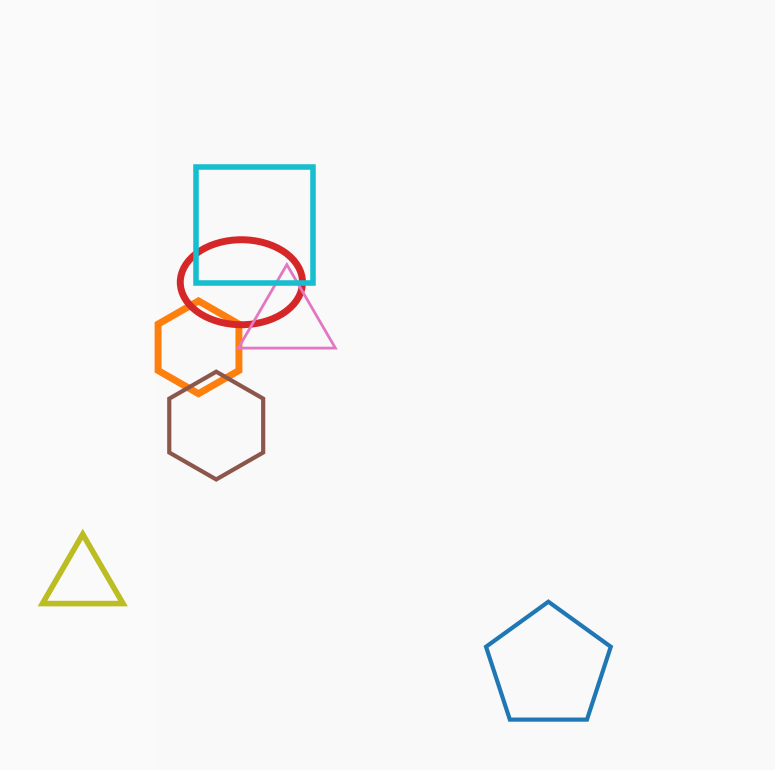[{"shape": "pentagon", "thickness": 1.5, "radius": 0.42, "center": [0.708, 0.134]}, {"shape": "hexagon", "thickness": 2.5, "radius": 0.3, "center": [0.256, 0.549]}, {"shape": "oval", "thickness": 2.5, "radius": 0.39, "center": [0.311, 0.633]}, {"shape": "hexagon", "thickness": 1.5, "radius": 0.35, "center": [0.279, 0.447]}, {"shape": "triangle", "thickness": 1, "radius": 0.36, "center": [0.37, 0.584]}, {"shape": "triangle", "thickness": 2, "radius": 0.3, "center": [0.107, 0.246]}, {"shape": "square", "thickness": 2, "radius": 0.38, "center": [0.328, 0.708]}]